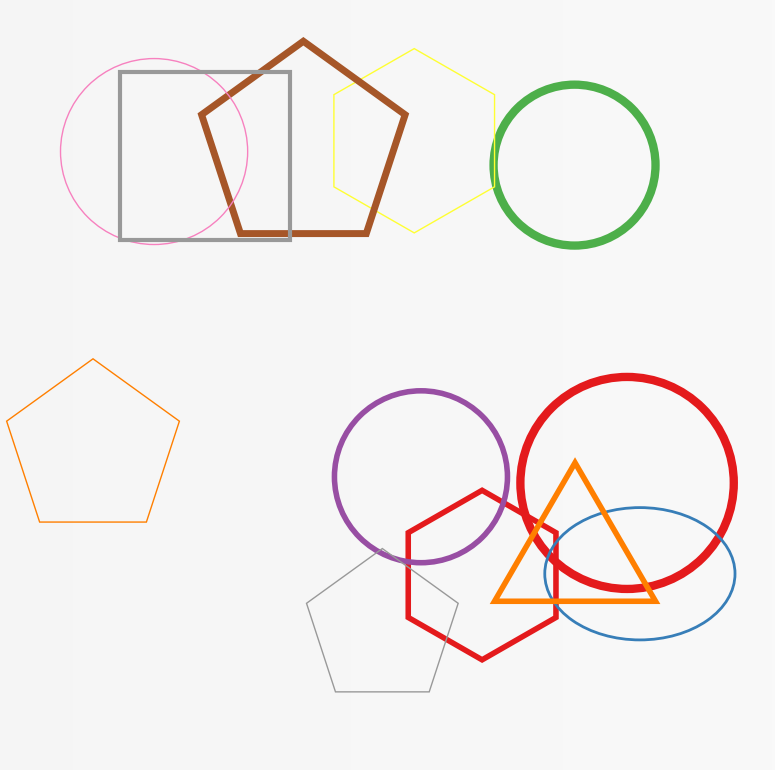[{"shape": "hexagon", "thickness": 2, "radius": 0.55, "center": [0.622, 0.253]}, {"shape": "circle", "thickness": 3, "radius": 0.69, "center": [0.809, 0.373]}, {"shape": "oval", "thickness": 1, "radius": 0.61, "center": [0.826, 0.255]}, {"shape": "circle", "thickness": 3, "radius": 0.52, "center": [0.741, 0.786]}, {"shape": "circle", "thickness": 2, "radius": 0.56, "center": [0.543, 0.381]}, {"shape": "triangle", "thickness": 2, "radius": 0.6, "center": [0.742, 0.279]}, {"shape": "pentagon", "thickness": 0.5, "radius": 0.59, "center": [0.12, 0.417]}, {"shape": "hexagon", "thickness": 0.5, "radius": 0.6, "center": [0.534, 0.817]}, {"shape": "pentagon", "thickness": 2.5, "radius": 0.69, "center": [0.391, 0.808]}, {"shape": "circle", "thickness": 0.5, "radius": 0.6, "center": [0.199, 0.803]}, {"shape": "square", "thickness": 1.5, "radius": 0.55, "center": [0.264, 0.797]}, {"shape": "pentagon", "thickness": 0.5, "radius": 0.51, "center": [0.493, 0.185]}]